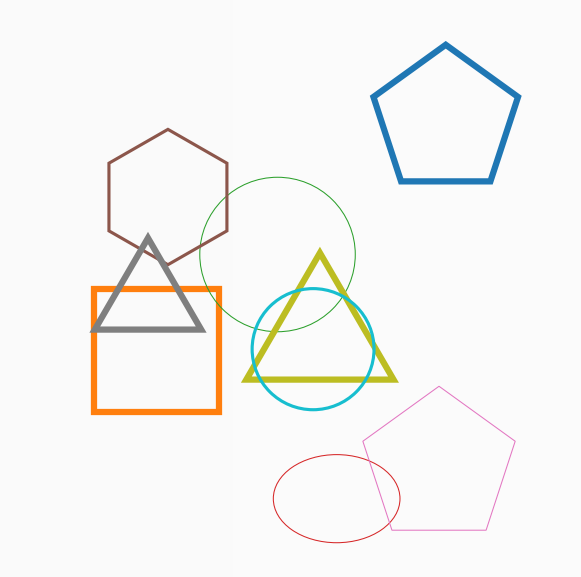[{"shape": "pentagon", "thickness": 3, "radius": 0.65, "center": [0.767, 0.791]}, {"shape": "square", "thickness": 3, "radius": 0.53, "center": [0.269, 0.392]}, {"shape": "circle", "thickness": 0.5, "radius": 0.67, "center": [0.477, 0.558]}, {"shape": "oval", "thickness": 0.5, "radius": 0.54, "center": [0.579, 0.136]}, {"shape": "hexagon", "thickness": 1.5, "radius": 0.59, "center": [0.289, 0.658]}, {"shape": "pentagon", "thickness": 0.5, "radius": 0.69, "center": [0.755, 0.192]}, {"shape": "triangle", "thickness": 3, "radius": 0.53, "center": [0.255, 0.481]}, {"shape": "triangle", "thickness": 3, "radius": 0.73, "center": [0.55, 0.415]}, {"shape": "circle", "thickness": 1.5, "radius": 0.52, "center": [0.539, 0.395]}]